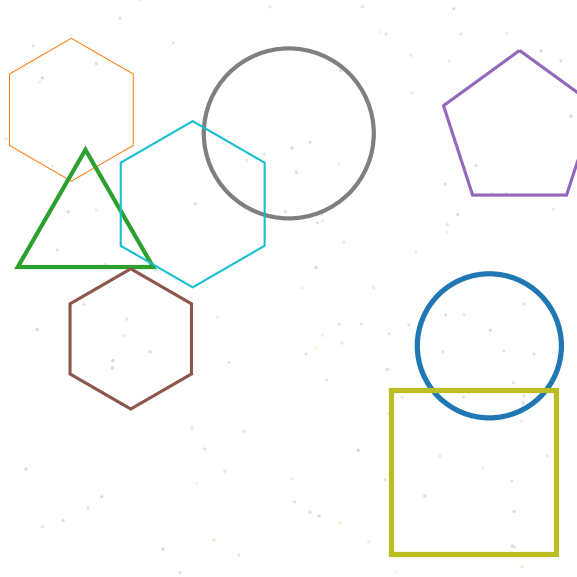[{"shape": "circle", "thickness": 2.5, "radius": 0.62, "center": [0.847, 0.4]}, {"shape": "hexagon", "thickness": 0.5, "radius": 0.62, "center": [0.124, 0.809]}, {"shape": "triangle", "thickness": 2, "radius": 0.68, "center": [0.148, 0.604]}, {"shape": "pentagon", "thickness": 1.5, "radius": 0.69, "center": [0.9, 0.773]}, {"shape": "hexagon", "thickness": 1.5, "radius": 0.61, "center": [0.226, 0.412]}, {"shape": "circle", "thickness": 2, "radius": 0.74, "center": [0.5, 0.768]}, {"shape": "square", "thickness": 2.5, "radius": 0.71, "center": [0.82, 0.182]}, {"shape": "hexagon", "thickness": 1, "radius": 0.72, "center": [0.334, 0.645]}]